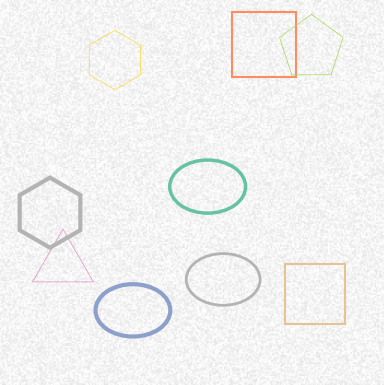[{"shape": "oval", "thickness": 2.5, "radius": 0.49, "center": [0.539, 0.515]}, {"shape": "square", "thickness": 1.5, "radius": 0.42, "center": [0.685, 0.885]}, {"shape": "oval", "thickness": 3, "radius": 0.49, "center": [0.345, 0.194]}, {"shape": "triangle", "thickness": 0.5, "radius": 0.46, "center": [0.163, 0.314]}, {"shape": "pentagon", "thickness": 0.5, "radius": 0.43, "center": [0.809, 0.876]}, {"shape": "hexagon", "thickness": 0.5, "radius": 0.38, "center": [0.298, 0.844]}, {"shape": "square", "thickness": 1.5, "radius": 0.39, "center": [0.818, 0.236]}, {"shape": "oval", "thickness": 2, "radius": 0.48, "center": [0.58, 0.274]}, {"shape": "hexagon", "thickness": 3, "radius": 0.46, "center": [0.13, 0.448]}]